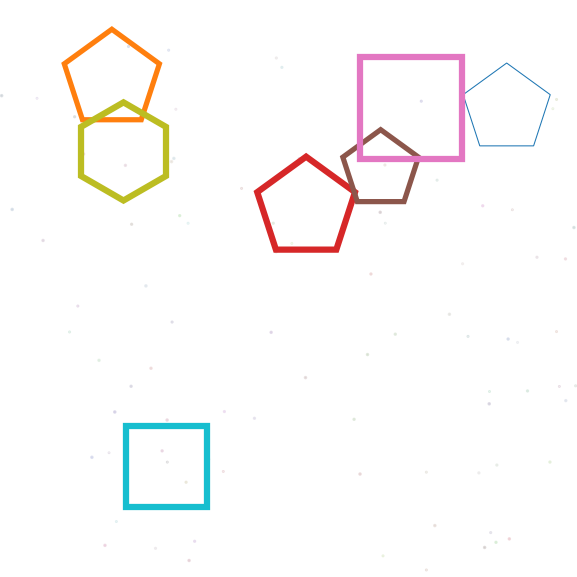[{"shape": "pentagon", "thickness": 0.5, "radius": 0.4, "center": [0.877, 0.811]}, {"shape": "pentagon", "thickness": 2.5, "radius": 0.43, "center": [0.194, 0.862]}, {"shape": "pentagon", "thickness": 3, "radius": 0.44, "center": [0.53, 0.639]}, {"shape": "pentagon", "thickness": 2.5, "radius": 0.34, "center": [0.659, 0.706]}, {"shape": "square", "thickness": 3, "radius": 0.44, "center": [0.712, 0.812]}, {"shape": "hexagon", "thickness": 3, "radius": 0.42, "center": [0.214, 0.737]}, {"shape": "square", "thickness": 3, "radius": 0.35, "center": [0.289, 0.191]}]